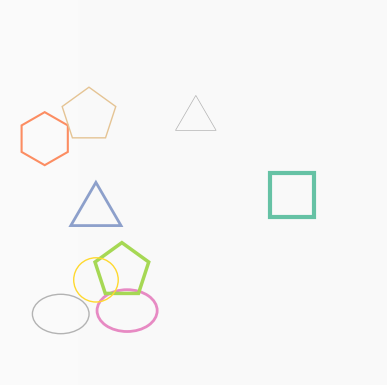[{"shape": "square", "thickness": 3, "radius": 0.29, "center": [0.753, 0.493]}, {"shape": "hexagon", "thickness": 1.5, "radius": 0.34, "center": [0.115, 0.64]}, {"shape": "triangle", "thickness": 2, "radius": 0.37, "center": [0.247, 0.451]}, {"shape": "oval", "thickness": 2, "radius": 0.39, "center": [0.328, 0.193]}, {"shape": "pentagon", "thickness": 2.5, "radius": 0.36, "center": [0.315, 0.297]}, {"shape": "circle", "thickness": 1, "radius": 0.29, "center": [0.248, 0.273]}, {"shape": "pentagon", "thickness": 1, "radius": 0.36, "center": [0.23, 0.701]}, {"shape": "triangle", "thickness": 0.5, "radius": 0.3, "center": [0.505, 0.692]}, {"shape": "oval", "thickness": 1, "radius": 0.37, "center": [0.157, 0.184]}]